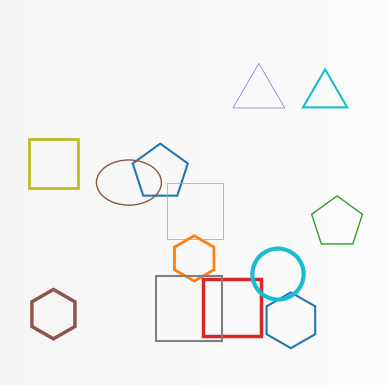[{"shape": "pentagon", "thickness": 1.5, "radius": 0.37, "center": [0.414, 0.552]}, {"shape": "hexagon", "thickness": 1.5, "radius": 0.36, "center": [0.751, 0.168]}, {"shape": "hexagon", "thickness": 2, "radius": 0.29, "center": [0.501, 0.329]}, {"shape": "pentagon", "thickness": 1, "radius": 0.34, "center": [0.87, 0.422]}, {"shape": "square", "thickness": 2.5, "radius": 0.37, "center": [0.6, 0.201]}, {"shape": "triangle", "thickness": 0.5, "radius": 0.39, "center": [0.668, 0.758]}, {"shape": "hexagon", "thickness": 2.5, "radius": 0.32, "center": [0.138, 0.184]}, {"shape": "oval", "thickness": 1, "radius": 0.42, "center": [0.333, 0.526]}, {"shape": "square", "thickness": 0.5, "radius": 0.36, "center": [0.502, 0.451]}, {"shape": "square", "thickness": 1.5, "radius": 0.42, "center": [0.487, 0.199]}, {"shape": "square", "thickness": 2, "radius": 0.32, "center": [0.138, 0.576]}, {"shape": "triangle", "thickness": 1.5, "radius": 0.33, "center": [0.839, 0.754]}, {"shape": "circle", "thickness": 3, "radius": 0.33, "center": [0.717, 0.288]}]